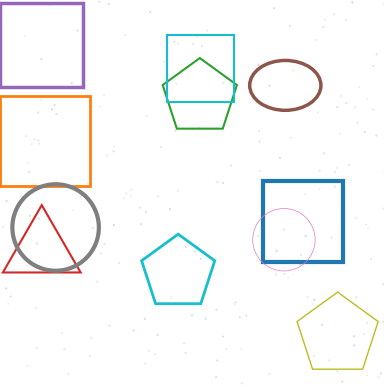[{"shape": "square", "thickness": 3, "radius": 0.52, "center": [0.787, 0.425]}, {"shape": "square", "thickness": 2, "radius": 0.59, "center": [0.117, 0.633]}, {"shape": "pentagon", "thickness": 1.5, "radius": 0.51, "center": [0.519, 0.748]}, {"shape": "triangle", "thickness": 1.5, "radius": 0.58, "center": [0.108, 0.351]}, {"shape": "square", "thickness": 2.5, "radius": 0.54, "center": [0.108, 0.883]}, {"shape": "oval", "thickness": 2.5, "radius": 0.46, "center": [0.741, 0.778]}, {"shape": "circle", "thickness": 0.5, "radius": 0.41, "center": [0.737, 0.377]}, {"shape": "circle", "thickness": 3, "radius": 0.56, "center": [0.144, 0.409]}, {"shape": "pentagon", "thickness": 1, "radius": 0.55, "center": [0.877, 0.131]}, {"shape": "square", "thickness": 1.5, "radius": 0.43, "center": [0.521, 0.822]}, {"shape": "pentagon", "thickness": 2, "radius": 0.5, "center": [0.463, 0.292]}]